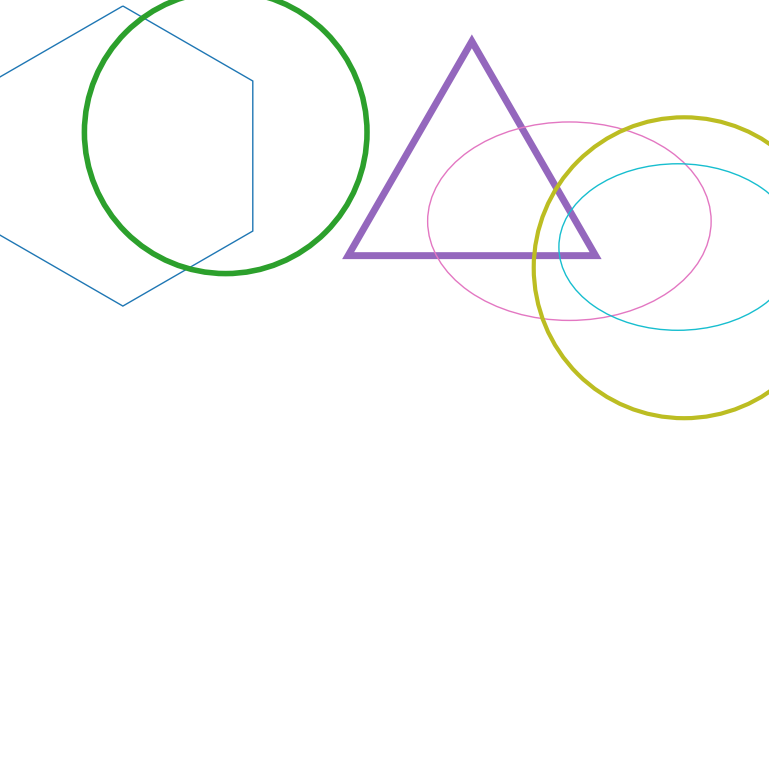[{"shape": "hexagon", "thickness": 0.5, "radius": 0.97, "center": [0.16, 0.797]}, {"shape": "circle", "thickness": 2, "radius": 0.92, "center": [0.293, 0.828]}, {"shape": "triangle", "thickness": 2.5, "radius": 0.93, "center": [0.613, 0.761]}, {"shape": "oval", "thickness": 0.5, "radius": 0.92, "center": [0.739, 0.713]}, {"shape": "circle", "thickness": 1.5, "radius": 0.98, "center": [0.889, 0.652]}, {"shape": "oval", "thickness": 0.5, "radius": 0.77, "center": [0.88, 0.679]}]